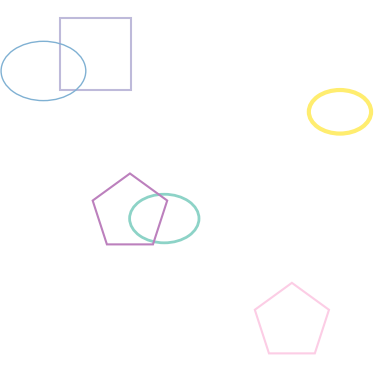[{"shape": "oval", "thickness": 2, "radius": 0.45, "center": [0.427, 0.432]}, {"shape": "square", "thickness": 1.5, "radius": 0.47, "center": [0.248, 0.86]}, {"shape": "oval", "thickness": 1, "radius": 0.55, "center": [0.113, 0.816]}, {"shape": "pentagon", "thickness": 1.5, "radius": 0.51, "center": [0.758, 0.164]}, {"shape": "pentagon", "thickness": 1.5, "radius": 0.51, "center": [0.338, 0.448]}, {"shape": "oval", "thickness": 3, "radius": 0.4, "center": [0.883, 0.71]}]